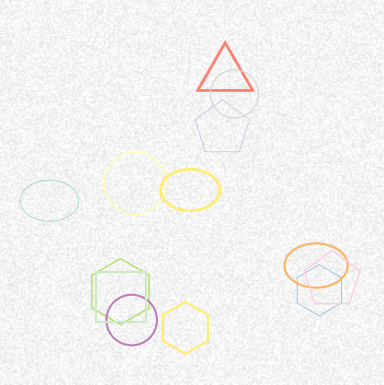[{"shape": "oval", "thickness": 0.5, "radius": 0.38, "center": [0.128, 0.479]}, {"shape": "circle", "thickness": 1, "radius": 0.4, "center": [0.351, 0.524]}, {"shape": "pentagon", "thickness": 0.5, "radius": 0.37, "center": [0.578, 0.666]}, {"shape": "triangle", "thickness": 2, "radius": 0.41, "center": [0.585, 0.806]}, {"shape": "hexagon", "thickness": 0.5, "radius": 0.33, "center": [0.829, 0.246]}, {"shape": "oval", "thickness": 1.5, "radius": 0.41, "center": [0.821, 0.31]}, {"shape": "hexagon", "thickness": 1, "radius": 0.43, "center": [0.313, 0.243]}, {"shape": "pentagon", "thickness": 1, "radius": 0.38, "center": [0.862, 0.273]}, {"shape": "circle", "thickness": 1, "radius": 0.31, "center": [0.609, 0.756]}, {"shape": "circle", "thickness": 1.5, "radius": 0.33, "center": [0.342, 0.169]}, {"shape": "square", "thickness": 1.5, "radius": 0.33, "center": [0.314, 0.229]}, {"shape": "oval", "thickness": 2, "radius": 0.38, "center": [0.494, 0.507]}, {"shape": "hexagon", "thickness": 1.5, "radius": 0.34, "center": [0.482, 0.148]}]